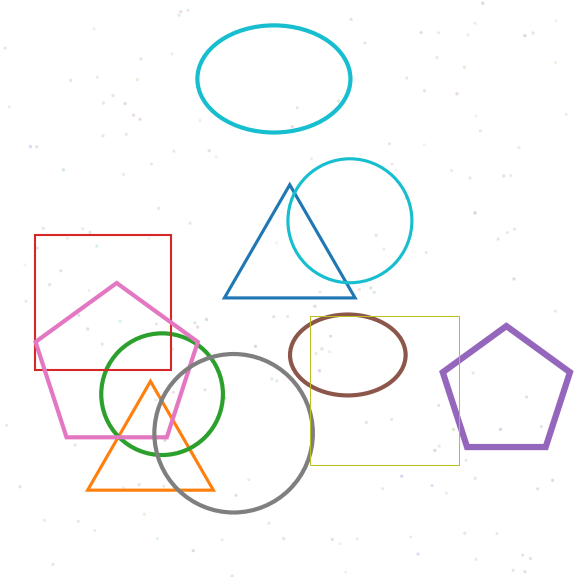[{"shape": "triangle", "thickness": 1.5, "radius": 0.65, "center": [0.502, 0.549]}, {"shape": "triangle", "thickness": 1.5, "radius": 0.63, "center": [0.261, 0.213]}, {"shape": "circle", "thickness": 2, "radius": 0.53, "center": [0.281, 0.317]}, {"shape": "square", "thickness": 1, "radius": 0.59, "center": [0.179, 0.476]}, {"shape": "pentagon", "thickness": 3, "radius": 0.58, "center": [0.877, 0.319]}, {"shape": "oval", "thickness": 2, "radius": 0.5, "center": [0.602, 0.384]}, {"shape": "pentagon", "thickness": 2, "radius": 0.74, "center": [0.202, 0.361]}, {"shape": "circle", "thickness": 2, "radius": 0.69, "center": [0.405, 0.249]}, {"shape": "square", "thickness": 0.5, "radius": 0.65, "center": [0.666, 0.323]}, {"shape": "oval", "thickness": 2, "radius": 0.66, "center": [0.474, 0.862]}, {"shape": "circle", "thickness": 1.5, "radius": 0.54, "center": [0.606, 0.617]}]